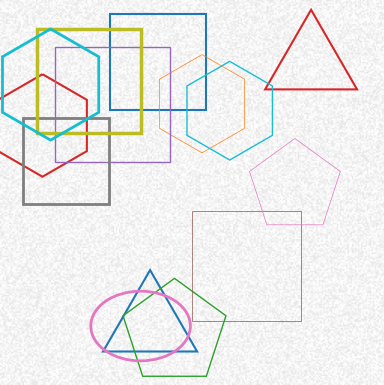[{"shape": "square", "thickness": 1.5, "radius": 0.62, "center": [0.411, 0.839]}, {"shape": "triangle", "thickness": 1.5, "radius": 0.7, "center": [0.39, 0.158]}, {"shape": "hexagon", "thickness": 0.5, "radius": 0.64, "center": [0.525, 0.731]}, {"shape": "pentagon", "thickness": 1, "radius": 0.7, "center": [0.453, 0.136]}, {"shape": "hexagon", "thickness": 1.5, "radius": 0.67, "center": [0.11, 0.674]}, {"shape": "triangle", "thickness": 1.5, "radius": 0.69, "center": [0.808, 0.837]}, {"shape": "square", "thickness": 1, "radius": 0.75, "center": [0.292, 0.729]}, {"shape": "square", "thickness": 0.5, "radius": 0.71, "center": [0.64, 0.309]}, {"shape": "oval", "thickness": 2, "radius": 0.65, "center": [0.365, 0.153]}, {"shape": "pentagon", "thickness": 0.5, "radius": 0.62, "center": [0.766, 0.516]}, {"shape": "square", "thickness": 2, "radius": 0.56, "center": [0.171, 0.582]}, {"shape": "square", "thickness": 2.5, "radius": 0.68, "center": [0.231, 0.789]}, {"shape": "hexagon", "thickness": 1, "radius": 0.64, "center": [0.597, 0.713]}, {"shape": "hexagon", "thickness": 2, "radius": 0.72, "center": [0.131, 0.78]}]